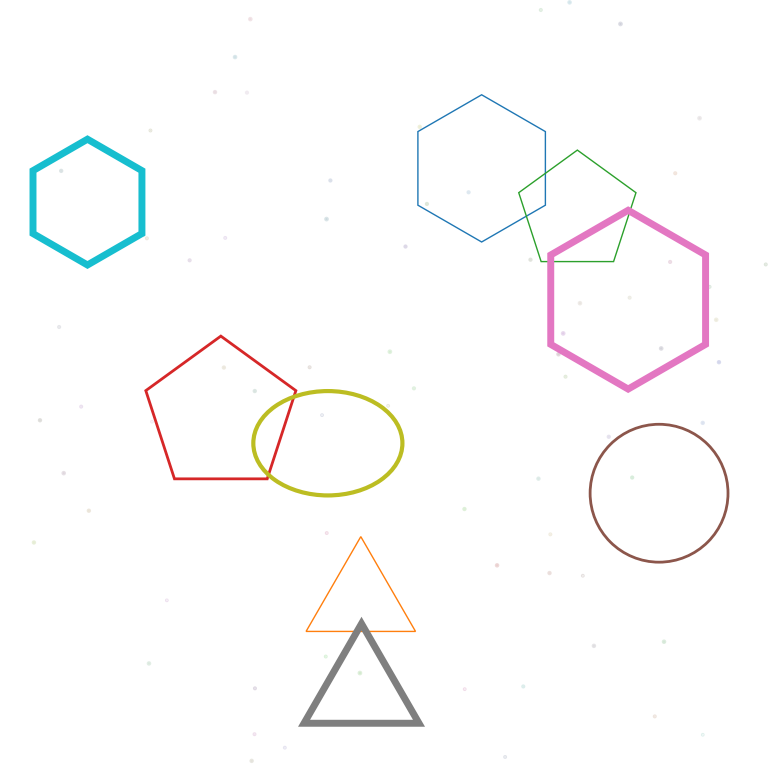[{"shape": "hexagon", "thickness": 0.5, "radius": 0.48, "center": [0.626, 0.781]}, {"shape": "triangle", "thickness": 0.5, "radius": 0.41, "center": [0.469, 0.221]}, {"shape": "pentagon", "thickness": 0.5, "radius": 0.4, "center": [0.75, 0.725]}, {"shape": "pentagon", "thickness": 1, "radius": 0.51, "center": [0.287, 0.461]}, {"shape": "circle", "thickness": 1, "radius": 0.45, "center": [0.856, 0.359]}, {"shape": "hexagon", "thickness": 2.5, "radius": 0.58, "center": [0.816, 0.611]}, {"shape": "triangle", "thickness": 2.5, "radius": 0.43, "center": [0.47, 0.104]}, {"shape": "oval", "thickness": 1.5, "radius": 0.48, "center": [0.426, 0.424]}, {"shape": "hexagon", "thickness": 2.5, "radius": 0.41, "center": [0.114, 0.738]}]